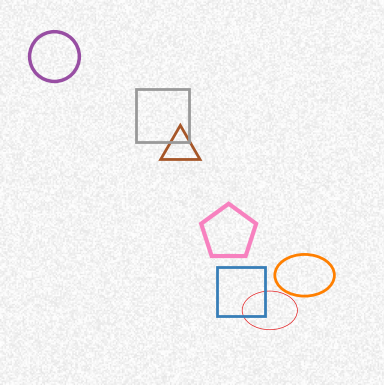[{"shape": "oval", "thickness": 0.5, "radius": 0.36, "center": [0.701, 0.194]}, {"shape": "square", "thickness": 2, "radius": 0.32, "center": [0.625, 0.243]}, {"shape": "circle", "thickness": 2.5, "radius": 0.32, "center": [0.141, 0.853]}, {"shape": "oval", "thickness": 2, "radius": 0.39, "center": [0.791, 0.285]}, {"shape": "triangle", "thickness": 2, "radius": 0.3, "center": [0.468, 0.615]}, {"shape": "pentagon", "thickness": 3, "radius": 0.38, "center": [0.594, 0.396]}, {"shape": "square", "thickness": 2, "radius": 0.34, "center": [0.422, 0.7]}]